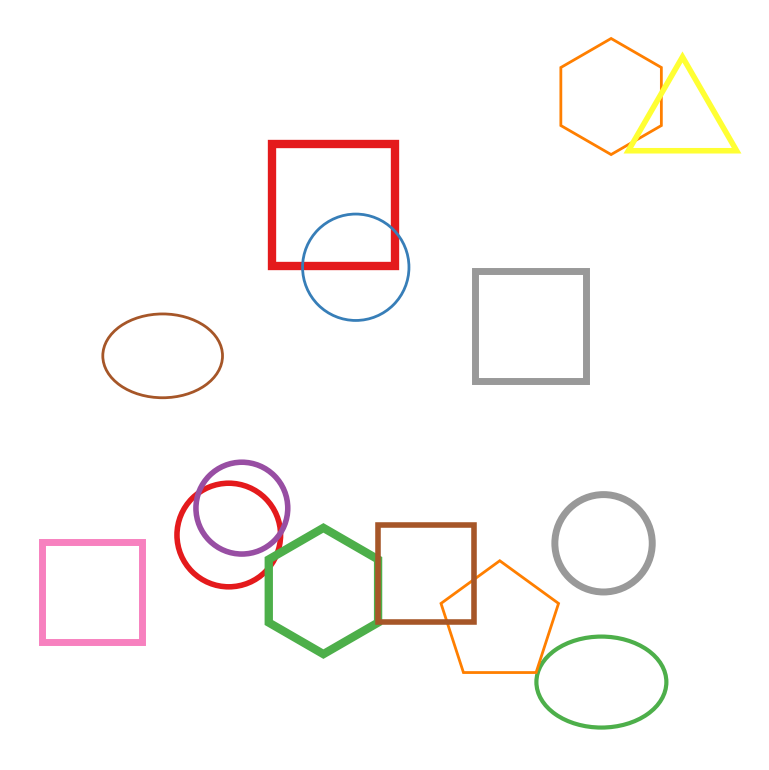[{"shape": "square", "thickness": 3, "radius": 0.4, "center": [0.433, 0.734]}, {"shape": "circle", "thickness": 2, "radius": 0.34, "center": [0.297, 0.305]}, {"shape": "circle", "thickness": 1, "radius": 0.35, "center": [0.462, 0.653]}, {"shape": "oval", "thickness": 1.5, "radius": 0.42, "center": [0.781, 0.114]}, {"shape": "hexagon", "thickness": 3, "radius": 0.41, "center": [0.42, 0.232]}, {"shape": "circle", "thickness": 2, "radius": 0.3, "center": [0.314, 0.34]}, {"shape": "pentagon", "thickness": 1, "radius": 0.4, "center": [0.649, 0.192]}, {"shape": "hexagon", "thickness": 1, "radius": 0.38, "center": [0.794, 0.875]}, {"shape": "triangle", "thickness": 2, "radius": 0.41, "center": [0.886, 0.845]}, {"shape": "square", "thickness": 2, "radius": 0.31, "center": [0.553, 0.256]}, {"shape": "oval", "thickness": 1, "radius": 0.39, "center": [0.211, 0.538]}, {"shape": "square", "thickness": 2.5, "radius": 0.32, "center": [0.119, 0.231]}, {"shape": "square", "thickness": 2.5, "radius": 0.36, "center": [0.689, 0.577]}, {"shape": "circle", "thickness": 2.5, "radius": 0.32, "center": [0.784, 0.294]}]